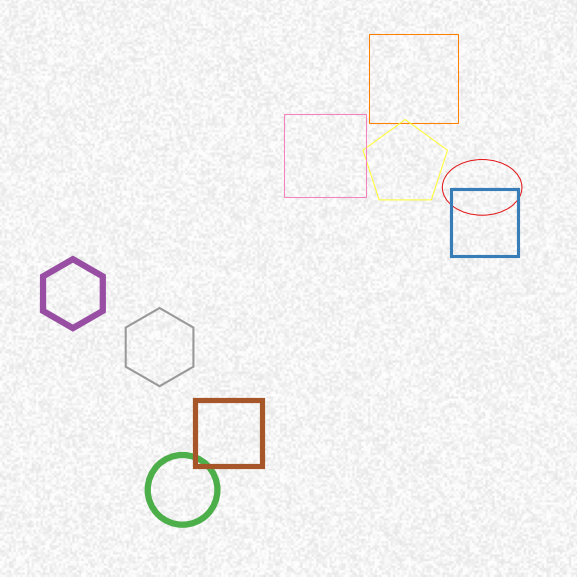[{"shape": "oval", "thickness": 0.5, "radius": 0.34, "center": [0.835, 0.675]}, {"shape": "square", "thickness": 1.5, "radius": 0.29, "center": [0.839, 0.614]}, {"shape": "circle", "thickness": 3, "radius": 0.3, "center": [0.316, 0.151]}, {"shape": "hexagon", "thickness": 3, "radius": 0.3, "center": [0.126, 0.491]}, {"shape": "square", "thickness": 0.5, "radius": 0.38, "center": [0.715, 0.863]}, {"shape": "pentagon", "thickness": 0.5, "radius": 0.38, "center": [0.702, 0.715]}, {"shape": "square", "thickness": 2.5, "radius": 0.29, "center": [0.396, 0.249]}, {"shape": "square", "thickness": 0.5, "radius": 0.36, "center": [0.563, 0.729]}, {"shape": "hexagon", "thickness": 1, "radius": 0.34, "center": [0.276, 0.398]}]